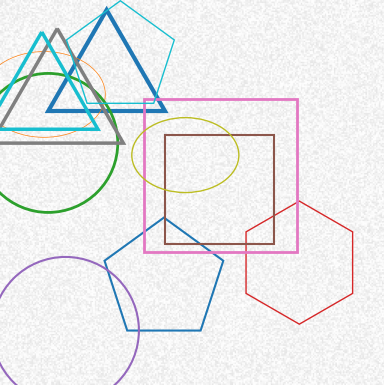[{"shape": "triangle", "thickness": 3, "radius": 0.87, "center": [0.277, 0.799]}, {"shape": "pentagon", "thickness": 1.5, "radius": 0.81, "center": [0.426, 0.273]}, {"shape": "oval", "thickness": 0.5, "radius": 0.8, "center": [0.114, 0.755]}, {"shape": "circle", "thickness": 2, "radius": 0.9, "center": [0.125, 0.629]}, {"shape": "hexagon", "thickness": 1, "radius": 0.8, "center": [0.777, 0.318]}, {"shape": "circle", "thickness": 1.5, "radius": 0.95, "center": [0.17, 0.142]}, {"shape": "square", "thickness": 1.5, "radius": 0.71, "center": [0.57, 0.509]}, {"shape": "square", "thickness": 2, "radius": 0.99, "center": [0.572, 0.544]}, {"shape": "triangle", "thickness": 2.5, "radius": 0.99, "center": [0.149, 0.727]}, {"shape": "oval", "thickness": 1, "radius": 0.7, "center": [0.481, 0.597]}, {"shape": "triangle", "thickness": 2.5, "radius": 0.84, "center": [0.108, 0.749]}, {"shape": "pentagon", "thickness": 1, "radius": 0.74, "center": [0.313, 0.851]}]